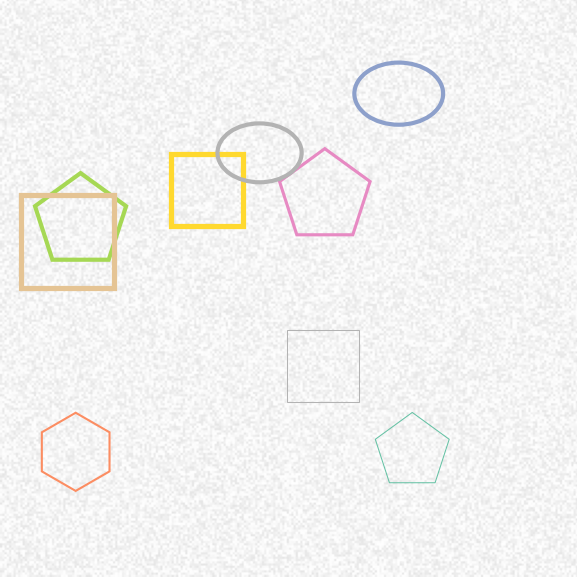[{"shape": "pentagon", "thickness": 0.5, "radius": 0.34, "center": [0.714, 0.218]}, {"shape": "hexagon", "thickness": 1, "radius": 0.34, "center": [0.131, 0.217]}, {"shape": "oval", "thickness": 2, "radius": 0.38, "center": [0.69, 0.837]}, {"shape": "pentagon", "thickness": 1.5, "radius": 0.41, "center": [0.562, 0.659]}, {"shape": "pentagon", "thickness": 2, "radius": 0.41, "center": [0.139, 0.616]}, {"shape": "square", "thickness": 2.5, "radius": 0.31, "center": [0.358, 0.67]}, {"shape": "square", "thickness": 2.5, "radius": 0.4, "center": [0.117, 0.581]}, {"shape": "square", "thickness": 0.5, "radius": 0.31, "center": [0.56, 0.365]}, {"shape": "oval", "thickness": 2, "radius": 0.36, "center": [0.449, 0.734]}]